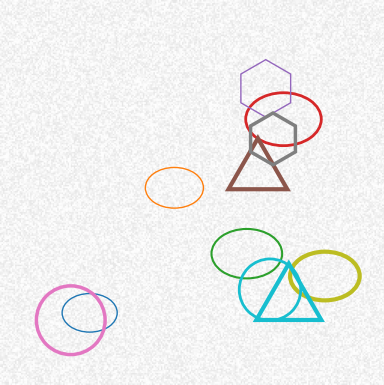[{"shape": "oval", "thickness": 1, "radius": 0.36, "center": [0.233, 0.187]}, {"shape": "oval", "thickness": 1, "radius": 0.38, "center": [0.453, 0.512]}, {"shape": "oval", "thickness": 1.5, "radius": 0.46, "center": [0.641, 0.341]}, {"shape": "oval", "thickness": 2, "radius": 0.49, "center": [0.736, 0.69]}, {"shape": "hexagon", "thickness": 1, "radius": 0.37, "center": [0.69, 0.77]}, {"shape": "triangle", "thickness": 3, "radius": 0.44, "center": [0.67, 0.553]}, {"shape": "circle", "thickness": 2.5, "radius": 0.45, "center": [0.184, 0.168]}, {"shape": "hexagon", "thickness": 2.5, "radius": 0.34, "center": [0.709, 0.639]}, {"shape": "oval", "thickness": 3, "radius": 0.45, "center": [0.844, 0.283]}, {"shape": "circle", "thickness": 2, "radius": 0.4, "center": [0.701, 0.248]}, {"shape": "triangle", "thickness": 3, "radius": 0.49, "center": [0.75, 0.218]}]